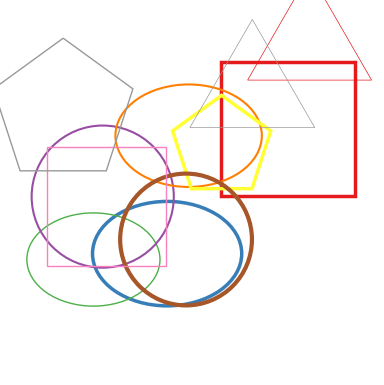[{"shape": "square", "thickness": 2.5, "radius": 0.87, "center": [0.748, 0.665]}, {"shape": "triangle", "thickness": 0.5, "radius": 0.93, "center": [0.804, 0.885]}, {"shape": "oval", "thickness": 2.5, "radius": 0.97, "center": [0.434, 0.341]}, {"shape": "oval", "thickness": 1, "radius": 0.86, "center": [0.243, 0.326]}, {"shape": "circle", "thickness": 1.5, "radius": 0.92, "center": [0.267, 0.489]}, {"shape": "oval", "thickness": 1.5, "radius": 0.95, "center": [0.49, 0.648]}, {"shape": "pentagon", "thickness": 2.5, "radius": 0.67, "center": [0.576, 0.618]}, {"shape": "circle", "thickness": 3, "radius": 0.86, "center": [0.483, 0.378]}, {"shape": "square", "thickness": 1, "radius": 0.77, "center": [0.277, 0.463]}, {"shape": "pentagon", "thickness": 1, "radius": 0.95, "center": [0.164, 0.71]}, {"shape": "triangle", "thickness": 0.5, "radius": 0.94, "center": [0.655, 0.762]}]